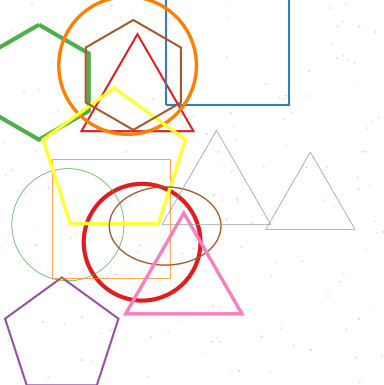[{"shape": "triangle", "thickness": 1.5, "radius": 0.84, "center": [0.357, 0.743]}, {"shape": "circle", "thickness": 3, "radius": 0.76, "center": [0.369, 0.371]}, {"shape": "square", "thickness": 1.5, "radius": 0.8, "center": [0.59, 0.887]}, {"shape": "circle", "thickness": 0.5, "radius": 0.73, "center": [0.176, 0.416]}, {"shape": "hexagon", "thickness": 3, "radius": 0.75, "center": [0.101, 0.787]}, {"shape": "pentagon", "thickness": 1.5, "radius": 0.77, "center": [0.16, 0.124]}, {"shape": "square", "thickness": 0.5, "radius": 0.77, "center": [0.288, 0.433]}, {"shape": "circle", "thickness": 2.5, "radius": 0.89, "center": [0.331, 0.83]}, {"shape": "pentagon", "thickness": 2.5, "radius": 0.97, "center": [0.297, 0.577]}, {"shape": "hexagon", "thickness": 1.5, "radius": 0.71, "center": [0.346, 0.805]}, {"shape": "oval", "thickness": 1, "radius": 0.73, "center": [0.429, 0.413]}, {"shape": "triangle", "thickness": 2.5, "radius": 0.87, "center": [0.477, 0.272]}, {"shape": "triangle", "thickness": 0.5, "radius": 0.67, "center": [0.806, 0.471]}, {"shape": "triangle", "thickness": 0.5, "radius": 0.82, "center": [0.562, 0.498]}]